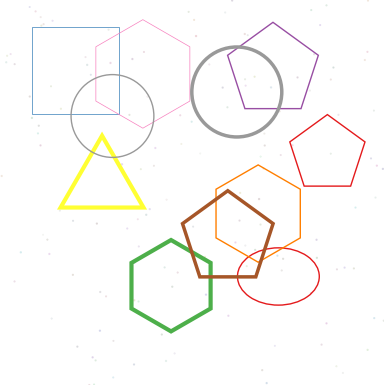[{"shape": "pentagon", "thickness": 1, "radius": 0.51, "center": [0.85, 0.6]}, {"shape": "oval", "thickness": 1, "radius": 0.53, "center": [0.723, 0.282]}, {"shape": "square", "thickness": 0.5, "radius": 0.56, "center": [0.196, 0.818]}, {"shape": "hexagon", "thickness": 3, "radius": 0.59, "center": [0.444, 0.258]}, {"shape": "pentagon", "thickness": 1, "radius": 0.62, "center": [0.709, 0.818]}, {"shape": "hexagon", "thickness": 1, "radius": 0.63, "center": [0.671, 0.445]}, {"shape": "triangle", "thickness": 3, "radius": 0.62, "center": [0.265, 0.523]}, {"shape": "pentagon", "thickness": 2.5, "radius": 0.62, "center": [0.592, 0.381]}, {"shape": "hexagon", "thickness": 0.5, "radius": 0.7, "center": [0.371, 0.808]}, {"shape": "circle", "thickness": 1, "radius": 0.54, "center": [0.292, 0.699]}, {"shape": "circle", "thickness": 2.5, "radius": 0.58, "center": [0.615, 0.761]}]